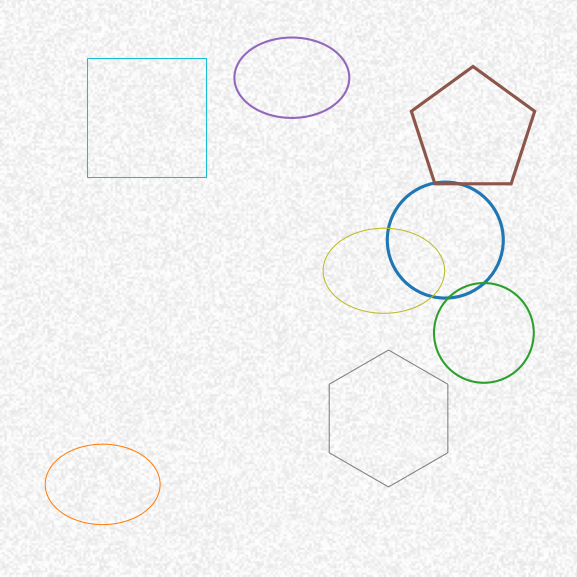[{"shape": "circle", "thickness": 1.5, "radius": 0.5, "center": [0.771, 0.583]}, {"shape": "oval", "thickness": 0.5, "radius": 0.5, "center": [0.178, 0.16]}, {"shape": "circle", "thickness": 1, "radius": 0.43, "center": [0.838, 0.423]}, {"shape": "oval", "thickness": 1, "radius": 0.5, "center": [0.505, 0.865]}, {"shape": "pentagon", "thickness": 1.5, "radius": 0.56, "center": [0.819, 0.772]}, {"shape": "hexagon", "thickness": 0.5, "radius": 0.59, "center": [0.673, 0.274]}, {"shape": "oval", "thickness": 0.5, "radius": 0.53, "center": [0.665, 0.53]}, {"shape": "square", "thickness": 0.5, "radius": 0.52, "center": [0.254, 0.795]}]